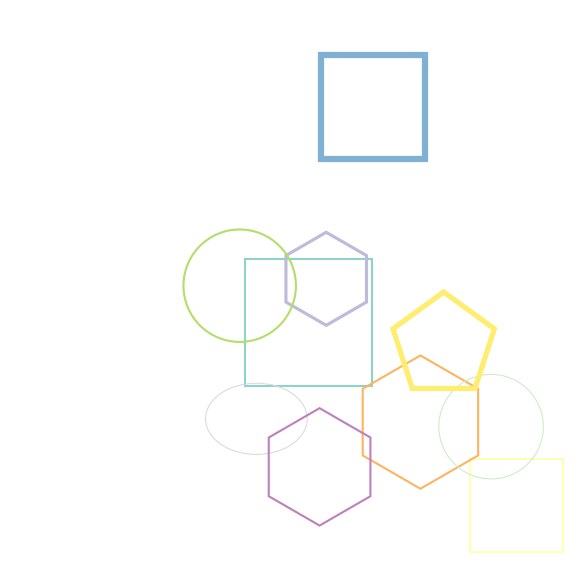[{"shape": "square", "thickness": 1, "radius": 0.55, "center": [0.534, 0.441]}, {"shape": "square", "thickness": 1, "radius": 0.4, "center": [0.895, 0.123]}, {"shape": "hexagon", "thickness": 1.5, "radius": 0.4, "center": [0.565, 0.516]}, {"shape": "square", "thickness": 3, "radius": 0.45, "center": [0.646, 0.813]}, {"shape": "hexagon", "thickness": 1, "radius": 0.58, "center": [0.728, 0.268]}, {"shape": "circle", "thickness": 1, "radius": 0.49, "center": [0.415, 0.504]}, {"shape": "oval", "thickness": 0.5, "radius": 0.44, "center": [0.444, 0.274]}, {"shape": "hexagon", "thickness": 1, "radius": 0.51, "center": [0.553, 0.191]}, {"shape": "circle", "thickness": 0.5, "radius": 0.45, "center": [0.85, 0.26]}, {"shape": "pentagon", "thickness": 2.5, "radius": 0.46, "center": [0.768, 0.401]}]